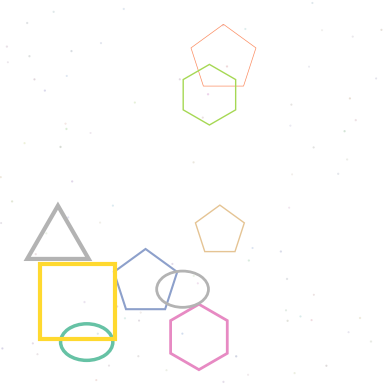[{"shape": "oval", "thickness": 2.5, "radius": 0.34, "center": [0.225, 0.111]}, {"shape": "pentagon", "thickness": 0.5, "radius": 0.44, "center": [0.58, 0.848]}, {"shape": "pentagon", "thickness": 1.5, "radius": 0.43, "center": [0.378, 0.267]}, {"shape": "hexagon", "thickness": 2, "radius": 0.42, "center": [0.517, 0.125]}, {"shape": "hexagon", "thickness": 1, "radius": 0.39, "center": [0.544, 0.754]}, {"shape": "square", "thickness": 3, "radius": 0.49, "center": [0.201, 0.218]}, {"shape": "pentagon", "thickness": 1, "radius": 0.33, "center": [0.571, 0.4]}, {"shape": "triangle", "thickness": 3, "radius": 0.46, "center": [0.15, 0.374]}, {"shape": "oval", "thickness": 2, "radius": 0.34, "center": [0.474, 0.249]}]